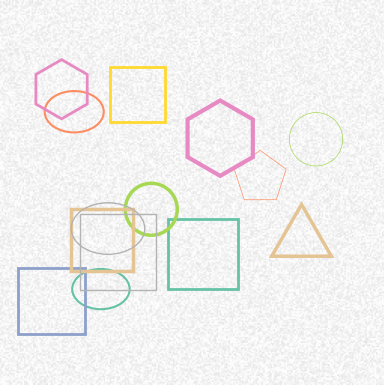[{"shape": "square", "thickness": 2, "radius": 0.45, "center": [0.528, 0.341]}, {"shape": "oval", "thickness": 1.5, "radius": 0.37, "center": [0.262, 0.249]}, {"shape": "pentagon", "thickness": 0.5, "radius": 0.35, "center": [0.676, 0.539]}, {"shape": "oval", "thickness": 1.5, "radius": 0.38, "center": [0.193, 0.71]}, {"shape": "square", "thickness": 2, "radius": 0.43, "center": [0.134, 0.219]}, {"shape": "hexagon", "thickness": 2, "radius": 0.38, "center": [0.16, 0.768]}, {"shape": "hexagon", "thickness": 3, "radius": 0.49, "center": [0.572, 0.641]}, {"shape": "circle", "thickness": 2.5, "radius": 0.34, "center": [0.393, 0.456]}, {"shape": "circle", "thickness": 0.5, "radius": 0.35, "center": [0.821, 0.638]}, {"shape": "square", "thickness": 2, "radius": 0.35, "center": [0.357, 0.755]}, {"shape": "square", "thickness": 2.5, "radius": 0.4, "center": [0.266, 0.377]}, {"shape": "triangle", "thickness": 2.5, "radius": 0.45, "center": [0.783, 0.379]}, {"shape": "oval", "thickness": 1, "radius": 0.48, "center": [0.28, 0.406]}, {"shape": "square", "thickness": 1, "radius": 0.5, "center": [0.306, 0.346]}]